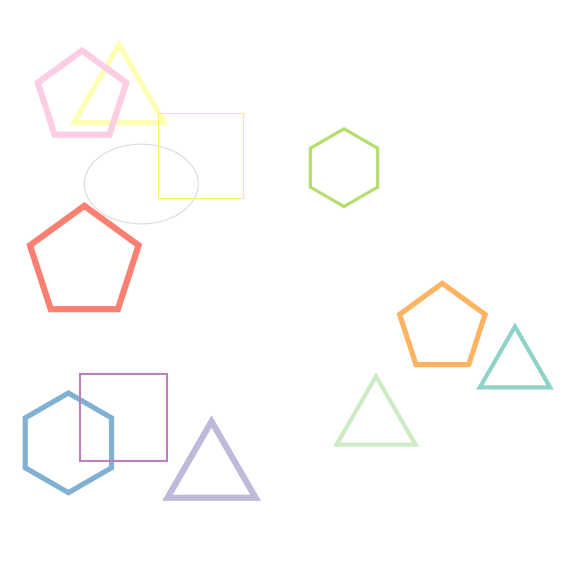[{"shape": "triangle", "thickness": 2, "radius": 0.35, "center": [0.892, 0.363]}, {"shape": "triangle", "thickness": 2.5, "radius": 0.45, "center": [0.206, 0.832]}, {"shape": "triangle", "thickness": 3, "radius": 0.44, "center": [0.366, 0.181]}, {"shape": "pentagon", "thickness": 3, "radius": 0.49, "center": [0.146, 0.544]}, {"shape": "hexagon", "thickness": 2.5, "radius": 0.43, "center": [0.118, 0.232]}, {"shape": "pentagon", "thickness": 2.5, "radius": 0.39, "center": [0.766, 0.431]}, {"shape": "hexagon", "thickness": 1.5, "radius": 0.34, "center": [0.596, 0.709]}, {"shape": "pentagon", "thickness": 3, "radius": 0.4, "center": [0.142, 0.831]}, {"shape": "oval", "thickness": 0.5, "radius": 0.49, "center": [0.245, 0.68]}, {"shape": "square", "thickness": 1, "radius": 0.38, "center": [0.214, 0.276]}, {"shape": "triangle", "thickness": 2, "radius": 0.39, "center": [0.651, 0.269]}, {"shape": "square", "thickness": 0.5, "radius": 0.37, "center": [0.347, 0.731]}]